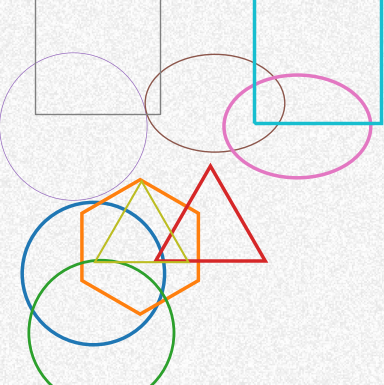[{"shape": "circle", "thickness": 2.5, "radius": 0.92, "center": [0.243, 0.289]}, {"shape": "hexagon", "thickness": 2.5, "radius": 0.87, "center": [0.364, 0.359]}, {"shape": "circle", "thickness": 2, "radius": 0.94, "center": [0.263, 0.136]}, {"shape": "triangle", "thickness": 2.5, "radius": 0.82, "center": [0.547, 0.404]}, {"shape": "circle", "thickness": 0.5, "radius": 0.96, "center": [0.191, 0.671]}, {"shape": "oval", "thickness": 1, "radius": 0.91, "center": [0.558, 0.732]}, {"shape": "oval", "thickness": 2.5, "radius": 0.95, "center": [0.772, 0.672]}, {"shape": "square", "thickness": 1, "radius": 0.82, "center": [0.253, 0.868]}, {"shape": "triangle", "thickness": 1.5, "radius": 0.7, "center": [0.368, 0.389]}, {"shape": "square", "thickness": 2.5, "radius": 0.83, "center": [0.825, 0.848]}]